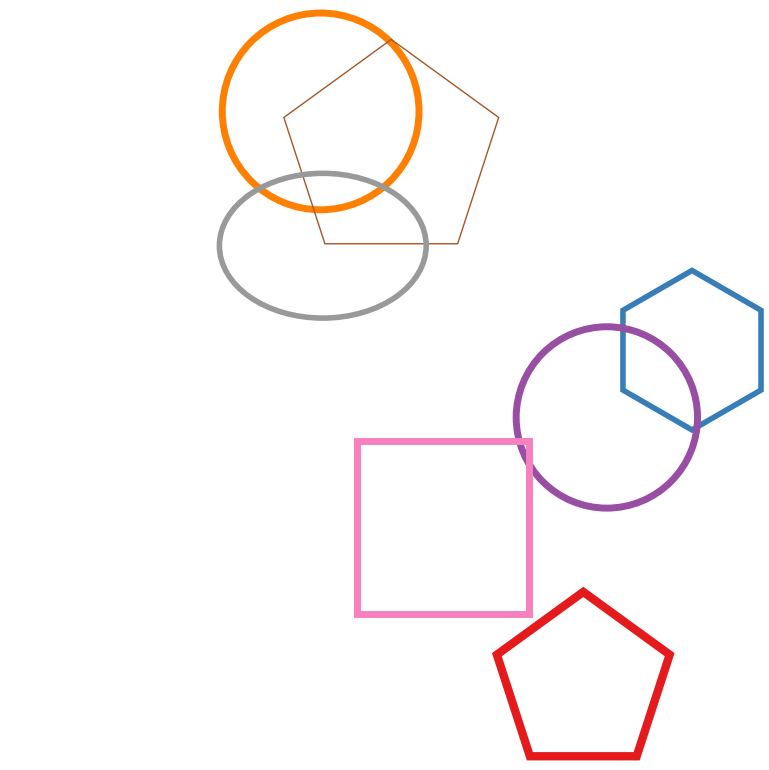[{"shape": "pentagon", "thickness": 3, "radius": 0.59, "center": [0.757, 0.113]}, {"shape": "hexagon", "thickness": 2, "radius": 0.52, "center": [0.899, 0.545]}, {"shape": "circle", "thickness": 2.5, "radius": 0.59, "center": [0.788, 0.458]}, {"shape": "circle", "thickness": 2.5, "radius": 0.64, "center": [0.416, 0.855]}, {"shape": "pentagon", "thickness": 0.5, "radius": 0.73, "center": [0.508, 0.802]}, {"shape": "square", "thickness": 2.5, "radius": 0.56, "center": [0.575, 0.315]}, {"shape": "oval", "thickness": 2, "radius": 0.67, "center": [0.419, 0.681]}]